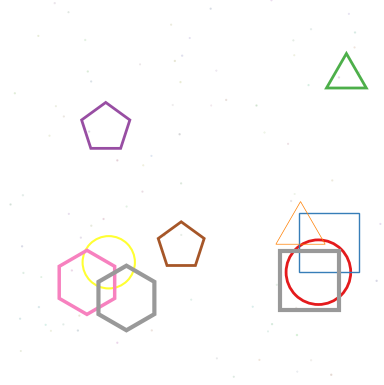[{"shape": "circle", "thickness": 2, "radius": 0.42, "center": [0.827, 0.293]}, {"shape": "square", "thickness": 1, "radius": 0.39, "center": [0.855, 0.37]}, {"shape": "triangle", "thickness": 2, "radius": 0.3, "center": [0.9, 0.801]}, {"shape": "pentagon", "thickness": 2, "radius": 0.33, "center": [0.275, 0.668]}, {"shape": "triangle", "thickness": 0.5, "radius": 0.37, "center": [0.781, 0.403]}, {"shape": "circle", "thickness": 1.5, "radius": 0.34, "center": [0.282, 0.319]}, {"shape": "pentagon", "thickness": 2, "radius": 0.31, "center": [0.471, 0.361]}, {"shape": "hexagon", "thickness": 2.5, "radius": 0.42, "center": [0.226, 0.267]}, {"shape": "square", "thickness": 3, "radius": 0.39, "center": [0.804, 0.272]}, {"shape": "hexagon", "thickness": 3, "radius": 0.42, "center": [0.328, 0.226]}]